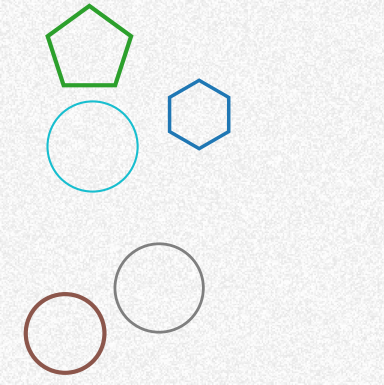[{"shape": "hexagon", "thickness": 2.5, "radius": 0.44, "center": [0.517, 0.703]}, {"shape": "pentagon", "thickness": 3, "radius": 0.57, "center": [0.232, 0.871]}, {"shape": "circle", "thickness": 3, "radius": 0.51, "center": [0.169, 0.134]}, {"shape": "circle", "thickness": 2, "radius": 0.57, "center": [0.413, 0.252]}, {"shape": "circle", "thickness": 1.5, "radius": 0.59, "center": [0.24, 0.62]}]